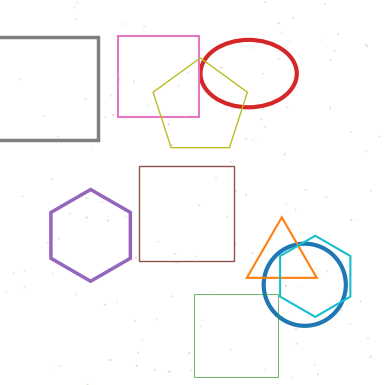[{"shape": "circle", "thickness": 3, "radius": 0.53, "center": [0.792, 0.26]}, {"shape": "triangle", "thickness": 1.5, "radius": 0.52, "center": [0.732, 0.331]}, {"shape": "square", "thickness": 0.5, "radius": 0.54, "center": [0.613, 0.129]}, {"shape": "oval", "thickness": 3, "radius": 0.63, "center": [0.646, 0.809]}, {"shape": "hexagon", "thickness": 2.5, "radius": 0.6, "center": [0.235, 0.389]}, {"shape": "square", "thickness": 1, "radius": 0.62, "center": [0.484, 0.446]}, {"shape": "square", "thickness": 1.5, "radius": 0.53, "center": [0.411, 0.802]}, {"shape": "square", "thickness": 2.5, "radius": 0.67, "center": [0.121, 0.771]}, {"shape": "pentagon", "thickness": 1, "radius": 0.64, "center": [0.52, 0.721]}, {"shape": "hexagon", "thickness": 1.5, "radius": 0.53, "center": [0.819, 0.282]}]